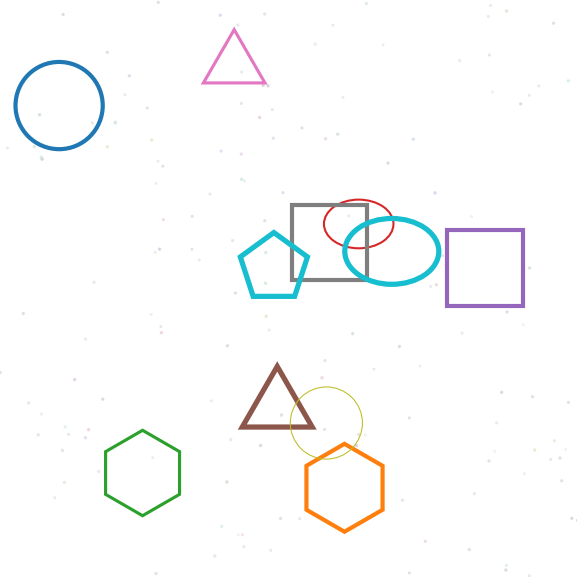[{"shape": "circle", "thickness": 2, "radius": 0.38, "center": [0.102, 0.816]}, {"shape": "hexagon", "thickness": 2, "radius": 0.38, "center": [0.597, 0.154]}, {"shape": "hexagon", "thickness": 1.5, "radius": 0.37, "center": [0.247, 0.18]}, {"shape": "oval", "thickness": 1, "radius": 0.3, "center": [0.621, 0.611]}, {"shape": "square", "thickness": 2, "radius": 0.33, "center": [0.84, 0.535]}, {"shape": "triangle", "thickness": 2.5, "radius": 0.35, "center": [0.48, 0.295]}, {"shape": "triangle", "thickness": 1.5, "radius": 0.31, "center": [0.406, 0.886]}, {"shape": "square", "thickness": 2, "radius": 0.32, "center": [0.571, 0.579]}, {"shape": "circle", "thickness": 0.5, "radius": 0.31, "center": [0.565, 0.267]}, {"shape": "pentagon", "thickness": 2.5, "radius": 0.31, "center": [0.474, 0.535]}, {"shape": "oval", "thickness": 2.5, "radius": 0.41, "center": [0.678, 0.564]}]